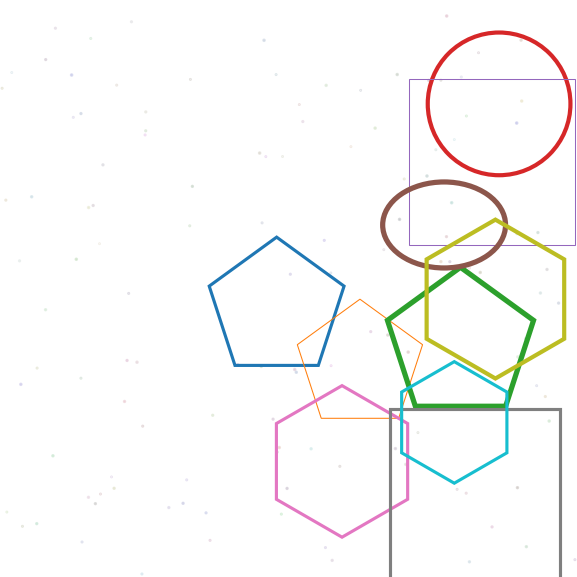[{"shape": "pentagon", "thickness": 1.5, "radius": 0.61, "center": [0.479, 0.466]}, {"shape": "pentagon", "thickness": 0.5, "radius": 0.57, "center": [0.623, 0.367]}, {"shape": "pentagon", "thickness": 2.5, "radius": 0.67, "center": [0.797, 0.403]}, {"shape": "circle", "thickness": 2, "radius": 0.62, "center": [0.864, 0.819]}, {"shape": "square", "thickness": 0.5, "radius": 0.72, "center": [0.852, 0.719]}, {"shape": "oval", "thickness": 2.5, "radius": 0.53, "center": [0.769, 0.61]}, {"shape": "hexagon", "thickness": 1.5, "radius": 0.66, "center": [0.592, 0.2]}, {"shape": "square", "thickness": 1.5, "radius": 0.73, "center": [0.823, 0.144]}, {"shape": "hexagon", "thickness": 2, "radius": 0.69, "center": [0.858, 0.481]}, {"shape": "hexagon", "thickness": 1.5, "radius": 0.53, "center": [0.787, 0.268]}]